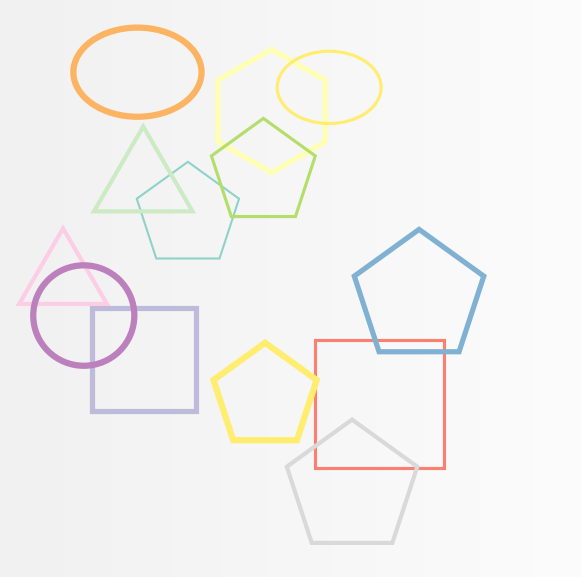[{"shape": "pentagon", "thickness": 1, "radius": 0.46, "center": [0.323, 0.626]}, {"shape": "hexagon", "thickness": 2.5, "radius": 0.53, "center": [0.467, 0.807]}, {"shape": "square", "thickness": 2.5, "radius": 0.45, "center": [0.247, 0.377]}, {"shape": "square", "thickness": 1.5, "radius": 0.56, "center": [0.653, 0.3]}, {"shape": "pentagon", "thickness": 2.5, "radius": 0.59, "center": [0.721, 0.485]}, {"shape": "oval", "thickness": 3, "radius": 0.55, "center": [0.236, 0.874]}, {"shape": "pentagon", "thickness": 1.5, "radius": 0.47, "center": [0.453, 0.7]}, {"shape": "triangle", "thickness": 2, "radius": 0.44, "center": [0.109, 0.516]}, {"shape": "pentagon", "thickness": 2, "radius": 0.59, "center": [0.606, 0.155]}, {"shape": "circle", "thickness": 3, "radius": 0.43, "center": [0.144, 0.453]}, {"shape": "triangle", "thickness": 2, "radius": 0.49, "center": [0.246, 0.682]}, {"shape": "oval", "thickness": 1.5, "radius": 0.45, "center": [0.566, 0.848]}, {"shape": "pentagon", "thickness": 3, "radius": 0.47, "center": [0.456, 0.312]}]